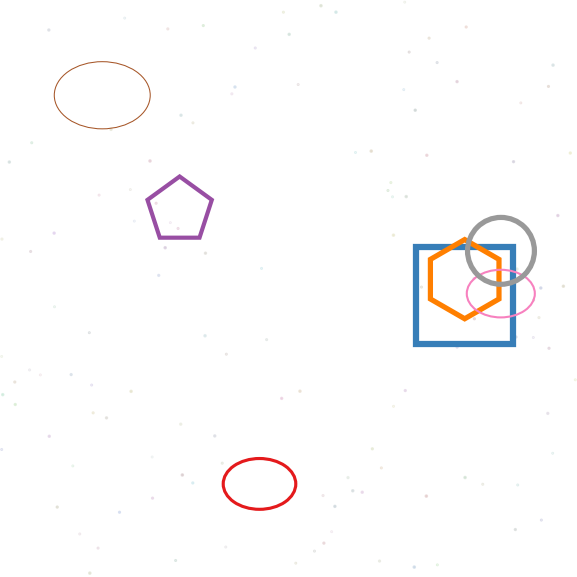[{"shape": "oval", "thickness": 1.5, "radius": 0.31, "center": [0.449, 0.161]}, {"shape": "square", "thickness": 3, "radius": 0.42, "center": [0.804, 0.488]}, {"shape": "pentagon", "thickness": 2, "radius": 0.29, "center": [0.311, 0.635]}, {"shape": "hexagon", "thickness": 2.5, "radius": 0.34, "center": [0.805, 0.516]}, {"shape": "oval", "thickness": 0.5, "radius": 0.42, "center": [0.177, 0.834]}, {"shape": "oval", "thickness": 1, "radius": 0.29, "center": [0.867, 0.491]}, {"shape": "circle", "thickness": 2.5, "radius": 0.29, "center": [0.867, 0.565]}]